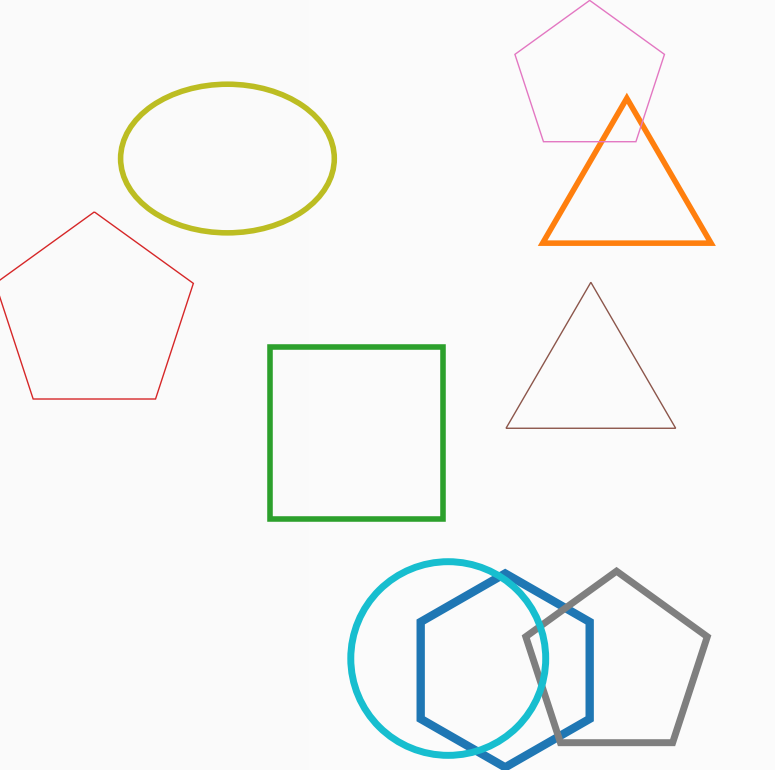[{"shape": "hexagon", "thickness": 3, "radius": 0.63, "center": [0.652, 0.129]}, {"shape": "triangle", "thickness": 2, "radius": 0.63, "center": [0.809, 0.747]}, {"shape": "square", "thickness": 2, "radius": 0.56, "center": [0.46, 0.437]}, {"shape": "pentagon", "thickness": 0.5, "radius": 0.67, "center": [0.122, 0.59]}, {"shape": "triangle", "thickness": 0.5, "radius": 0.63, "center": [0.762, 0.507]}, {"shape": "pentagon", "thickness": 0.5, "radius": 0.51, "center": [0.761, 0.898]}, {"shape": "pentagon", "thickness": 2.5, "radius": 0.62, "center": [0.796, 0.135]}, {"shape": "oval", "thickness": 2, "radius": 0.69, "center": [0.293, 0.794]}, {"shape": "circle", "thickness": 2.5, "radius": 0.63, "center": [0.578, 0.145]}]